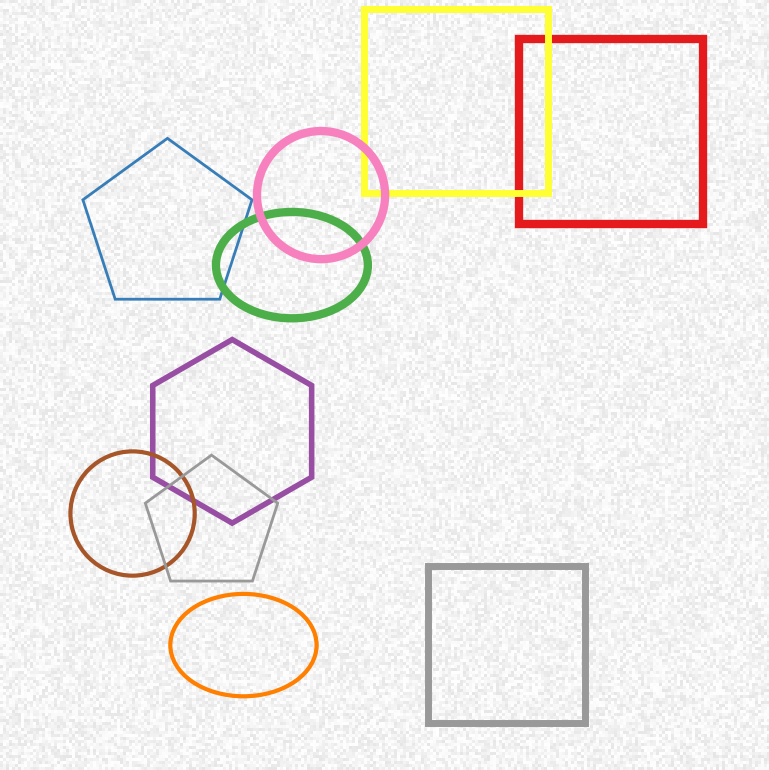[{"shape": "square", "thickness": 3, "radius": 0.6, "center": [0.794, 0.829]}, {"shape": "pentagon", "thickness": 1, "radius": 0.58, "center": [0.217, 0.705]}, {"shape": "oval", "thickness": 3, "radius": 0.49, "center": [0.379, 0.656]}, {"shape": "hexagon", "thickness": 2, "radius": 0.6, "center": [0.302, 0.44]}, {"shape": "oval", "thickness": 1.5, "radius": 0.47, "center": [0.316, 0.162]}, {"shape": "square", "thickness": 2.5, "radius": 0.6, "center": [0.592, 0.869]}, {"shape": "circle", "thickness": 1.5, "radius": 0.4, "center": [0.172, 0.333]}, {"shape": "circle", "thickness": 3, "radius": 0.42, "center": [0.417, 0.747]}, {"shape": "square", "thickness": 2.5, "radius": 0.51, "center": [0.658, 0.163]}, {"shape": "pentagon", "thickness": 1, "radius": 0.45, "center": [0.275, 0.319]}]